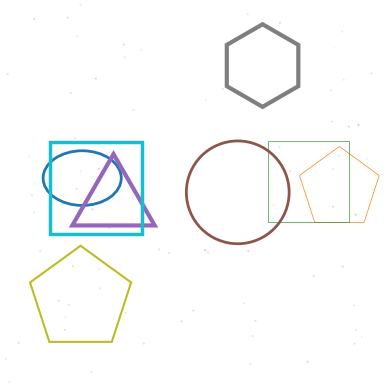[{"shape": "oval", "thickness": 2, "radius": 0.51, "center": [0.213, 0.537]}, {"shape": "pentagon", "thickness": 0.5, "radius": 0.54, "center": [0.881, 0.51]}, {"shape": "square", "thickness": 0.5, "radius": 0.53, "center": [0.8, 0.529]}, {"shape": "triangle", "thickness": 3, "radius": 0.62, "center": [0.295, 0.476]}, {"shape": "circle", "thickness": 2, "radius": 0.67, "center": [0.617, 0.5]}, {"shape": "hexagon", "thickness": 3, "radius": 0.54, "center": [0.682, 0.83]}, {"shape": "pentagon", "thickness": 1.5, "radius": 0.69, "center": [0.209, 0.224]}, {"shape": "square", "thickness": 2.5, "radius": 0.6, "center": [0.25, 0.511]}]